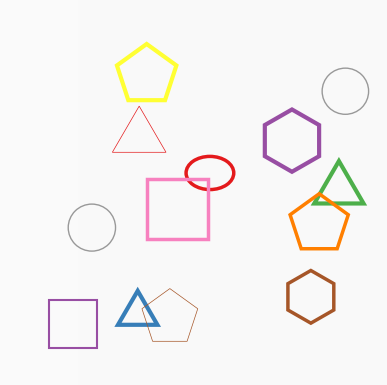[{"shape": "oval", "thickness": 2.5, "radius": 0.31, "center": [0.542, 0.551]}, {"shape": "triangle", "thickness": 0.5, "radius": 0.4, "center": [0.359, 0.644]}, {"shape": "triangle", "thickness": 3, "radius": 0.29, "center": [0.355, 0.186]}, {"shape": "triangle", "thickness": 3, "radius": 0.37, "center": [0.875, 0.508]}, {"shape": "square", "thickness": 1.5, "radius": 0.31, "center": [0.189, 0.159]}, {"shape": "hexagon", "thickness": 3, "radius": 0.4, "center": [0.753, 0.635]}, {"shape": "pentagon", "thickness": 2.5, "radius": 0.39, "center": [0.824, 0.418]}, {"shape": "pentagon", "thickness": 3, "radius": 0.4, "center": [0.378, 0.805]}, {"shape": "pentagon", "thickness": 0.5, "radius": 0.38, "center": [0.438, 0.175]}, {"shape": "hexagon", "thickness": 2.5, "radius": 0.34, "center": [0.802, 0.229]}, {"shape": "square", "thickness": 2.5, "radius": 0.39, "center": [0.457, 0.457]}, {"shape": "circle", "thickness": 1, "radius": 0.3, "center": [0.891, 0.763]}, {"shape": "circle", "thickness": 1, "radius": 0.31, "center": [0.237, 0.409]}]